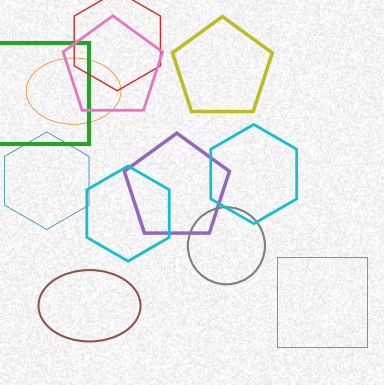[{"shape": "hexagon", "thickness": 0.5, "radius": 0.63, "center": [0.122, 0.531]}, {"shape": "square", "thickness": 0.5, "radius": 0.58, "center": [0.836, 0.215]}, {"shape": "oval", "thickness": 0.5, "radius": 0.62, "center": [0.191, 0.763]}, {"shape": "square", "thickness": 3, "radius": 0.65, "center": [0.1, 0.757]}, {"shape": "hexagon", "thickness": 1, "radius": 0.65, "center": [0.305, 0.894]}, {"shape": "pentagon", "thickness": 2.5, "radius": 0.72, "center": [0.459, 0.511]}, {"shape": "oval", "thickness": 1.5, "radius": 0.66, "center": [0.233, 0.206]}, {"shape": "pentagon", "thickness": 2, "radius": 0.68, "center": [0.293, 0.823]}, {"shape": "circle", "thickness": 1.5, "radius": 0.5, "center": [0.588, 0.362]}, {"shape": "pentagon", "thickness": 2.5, "radius": 0.68, "center": [0.578, 0.821]}, {"shape": "hexagon", "thickness": 2, "radius": 0.62, "center": [0.333, 0.445]}, {"shape": "hexagon", "thickness": 2, "radius": 0.64, "center": [0.659, 0.548]}]